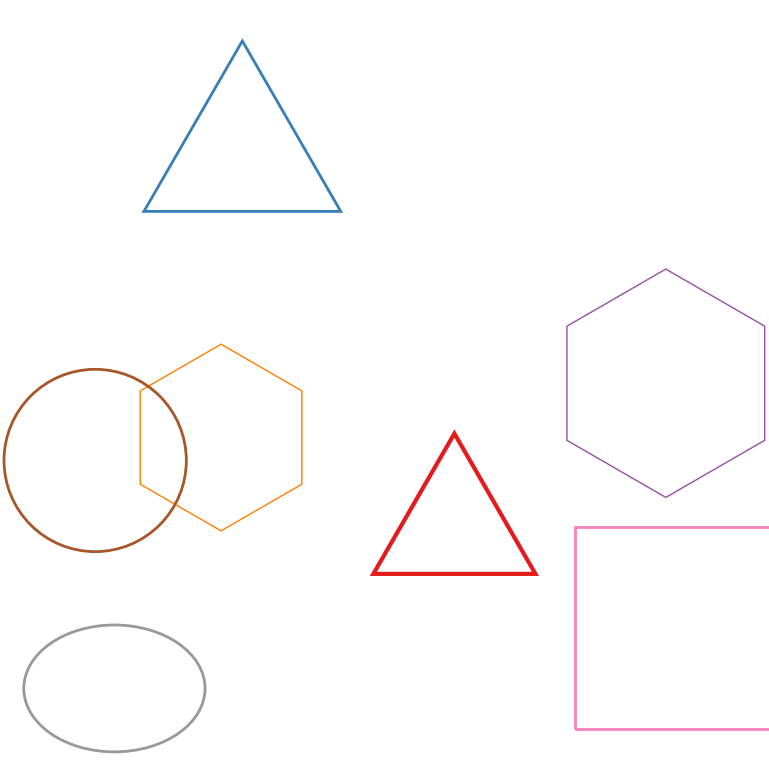[{"shape": "triangle", "thickness": 1.5, "radius": 0.61, "center": [0.59, 0.315]}, {"shape": "triangle", "thickness": 1, "radius": 0.74, "center": [0.315, 0.799]}, {"shape": "hexagon", "thickness": 0.5, "radius": 0.74, "center": [0.865, 0.502]}, {"shape": "hexagon", "thickness": 0.5, "radius": 0.61, "center": [0.287, 0.432]}, {"shape": "circle", "thickness": 1, "radius": 0.59, "center": [0.124, 0.402]}, {"shape": "square", "thickness": 1, "radius": 0.66, "center": [0.878, 0.184]}, {"shape": "oval", "thickness": 1, "radius": 0.59, "center": [0.149, 0.106]}]